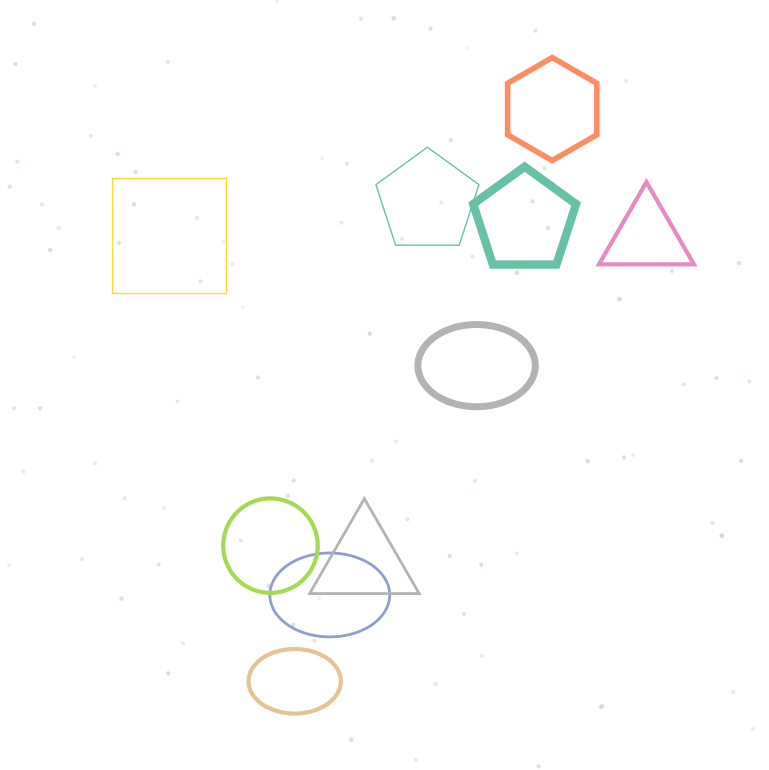[{"shape": "pentagon", "thickness": 3, "radius": 0.35, "center": [0.681, 0.713]}, {"shape": "pentagon", "thickness": 0.5, "radius": 0.35, "center": [0.555, 0.738]}, {"shape": "hexagon", "thickness": 2, "radius": 0.33, "center": [0.717, 0.858]}, {"shape": "oval", "thickness": 1, "radius": 0.39, "center": [0.428, 0.227]}, {"shape": "triangle", "thickness": 1.5, "radius": 0.36, "center": [0.84, 0.692]}, {"shape": "circle", "thickness": 1.5, "radius": 0.31, "center": [0.351, 0.291]}, {"shape": "square", "thickness": 0.5, "radius": 0.37, "center": [0.22, 0.694]}, {"shape": "oval", "thickness": 1.5, "radius": 0.3, "center": [0.383, 0.115]}, {"shape": "oval", "thickness": 2.5, "radius": 0.38, "center": [0.619, 0.525]}, {"shape": "triangle", "thickness": 1, "radius": 0.41, "center": [0.473, 0.27]}]